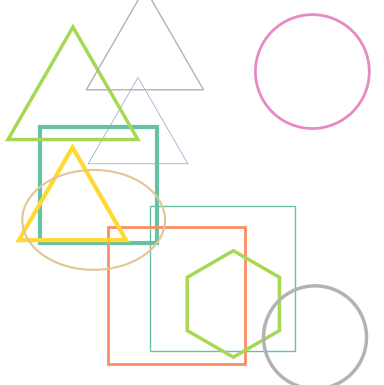[{"shape": "square", "thickness": 1, "radius": 0.94, "center": [0.578, 0.276]}, {"shape": "square", "thickness": 3, "radius": 0.76, "center": [0.256, 0.519]}, {"shape": "square", "thickness": 2, "radius": 0.89, "center": [0.459, 0.232]}, {"shape": "triangle", "thickness": 0.5, "radius": 0.75, "center": [0.359, 0.649]}, {"shape": "circle", "thickness": 2, "radius": 0.74, "center": [0.811, 0.814]}, {"shape": "triangle", "thickness": 2.5, "radius": 0.97, "center": [0.189, 0.735]}, {"shape": "hexagon", "thickness": 2.5, "radius": 0.69, "center": [0.606, 0.211]}, {"shape": "triangle", "thickness": 3, "radius": 0.8, "center": [0.188, 0.457]}, {"shape": "oval", "thickness": 1.5, "radius": 0.93, "center": [0.243, 0.429]}, {"shape": "circle", "thickness": 2.5, "radius": 0.67, "center": [0.818, 0.124]}, {"shape": "triangle", "thickness": 1, "radius": 0.88, "center": [0.376, 0.855]}]